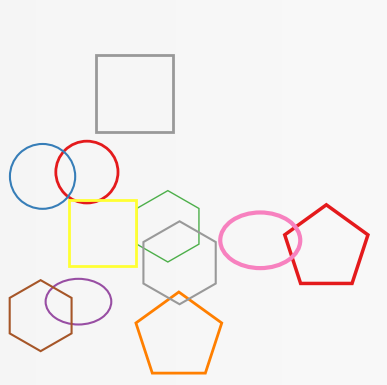[{"shape": "circle", "thickness": 2, "radius": 0.4, "center": [0.224, 0.553]}, {"shape": "pentagon", "thickness": 2.5, "radius": 0.56, "center": [0.842, 0.355]}, {"shape": "circle", "thickness": 1.5, "radius": 0.42, "center": [0.11, 0.542]}, {"shape": "hexagon", "thickness": 1, "radius": 0.46, "center": [0.433, 0.412]}, {"shape": "oval", "thickness": 1.5, "radius": 0.42, "center": [0.202, 0.216]}, {"shape": "pentagon", "thickness": 2, "radius": 0.58, "center": [0.461, 0.125]}, {"shape": "square", "thickness": 2, "radius": 0.43, "center": [0.265, 0.394]}, {"shape": "hexagon", "thickness": 1.5, "radius": 0.46, "center": [0.105, 0.18]}, {"shape": "oval", "thickness": 3, "radius": 0.52, "center": [0.672, 0.376]}, {"shape": "square", "thickness": 2, "radius": 0.49, "center": [0.347, 0.757]}, {"shape": "hexagon", "thickness": 1.5, "radius": 0.54, "center": [0.463, 0.317]}]